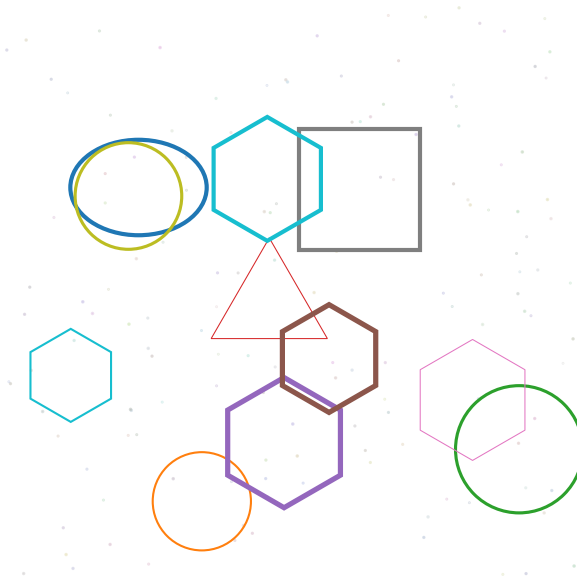[{"shape": "oval", "thickness": 2, "radius": 0.59, "center": [0.24, 0.674]}, {"shape": "circle", "thickness": 1, "radius": 0.43, "center": [0.349, 0.131]}, {"shape": "circle", "thickness": 1.5, "radius": 0.55, "center": [0.899, 0.221]}, {"shape": "triangle", "thickness": 0.5, "radius": 0.58, "center": [0.466, 0.471]}, {"shape": "hexagon", "thickness": 2.5, "radius": 0.56, "center": [0.492, 0.233]}, {"shape": "hexagon", "thickness": 2.5, "radius": 0.47, "center": [0.57, 0.378]}, {"shape": "hexagon", "thickness": 0.5, "radius": 0.52, "center": [0.818, 0.307]}, {"shape": "square", "thickness": 2, "radius": 0.52, "center": [0.623, 0.671]}, {"shape": "circle", "thickness": 1.5, "radius": 0.46, "center": [0.222, 0.66]}, {"shape": "hexagon", "thickness": 1, "radius": 0.4, "center": [0.123, 0.349]}, {"shape": "hexagon", "thickness": 2, "radius": 0.54, "center": [0.463, 0.689]}]